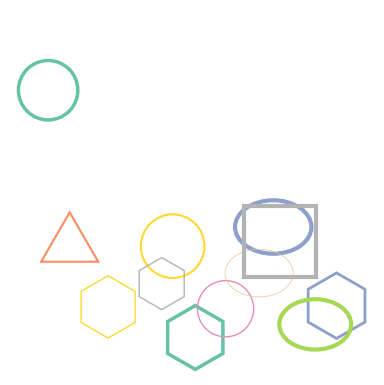[{"shape": "circle", "thickness": 2.5, "radius": 0.39, "center": [0.125, 0.766]}, {"shape": "hexagon", "thickness": 2.5, "radius": 0.41, "center": [0.507, 0.123]}, {"shape": "triangle", "thickness": 1.5, "radius": 0.43, "center": [0.181, 0.363]}, {"shape": "oval", "thickness": 3, "radius": 0.5, "center": [0.71, 0.41]}, {"shape": "hexagon", "thickness": 2, "radius": 0.43, "center": [0.874, 0.206]}, {"shape": "circle", "thickness": 1, "radius": 0.37, "center": [0.586, 0.198]}, {"shape": "oval", "thickness": 3, "radius": 0.47, "center": [0.819, 0.157]}, {"shape": "hexagon", "thickness": 1, "radius": 0.4, "center": [0.281, 0.203]}, {"shape": "circle", "thickness": 1.5, "radius": 0.41, "center": [0.448, 0.361]}, {"shape": "oval", "thickness": 0.5, "radius": 0.44, "center": [0.673, 0.291]}, {"shape": "hexagon", "thickness": 1, "radius": 0.34, "center": [0.42, 0.263]}, {"shape": "square", "thickness": 3, "radius": 0.46, "center": [0.727, 0.374]}]